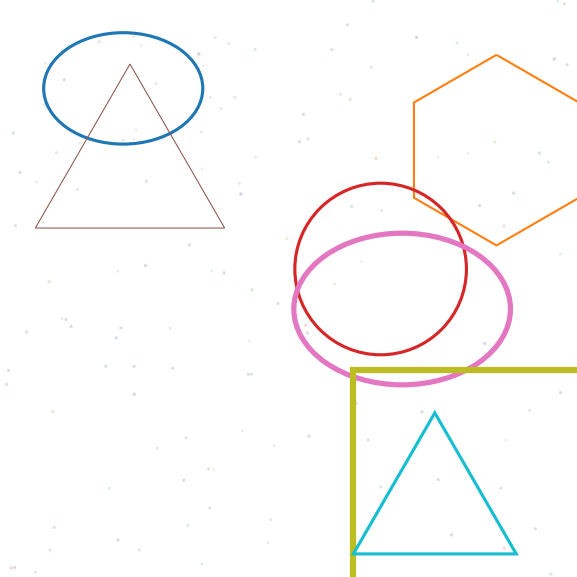[{"shape": "oval", "thickness": 1.5, "radius": 0.69, "center": [0.213, 0.846]}, {"shape": "hexagon", "thickness": 1, "radius": 0.82, "center": [0.86, 0.739]}, {"shape": "circle", "thickness": 1.5, "radius": 0.74, "center": [0.659, 0.533]}, {"shape": "triangle", "thickness": 0.5, "radius": 0.95, "center": [0.225, 0.699]}, {"shape": "oval", "thickness": 2.5, "radius": 0.94, "center": [0.696, 0.464]}, {"shape": "square", "thickness": 3, "radius": 0.99, "center": [0.81, 0.16]}, {"shape": "triangle", "thickness": 1.5, "radius": 0.81, "center": [0.753, 0.121]}]